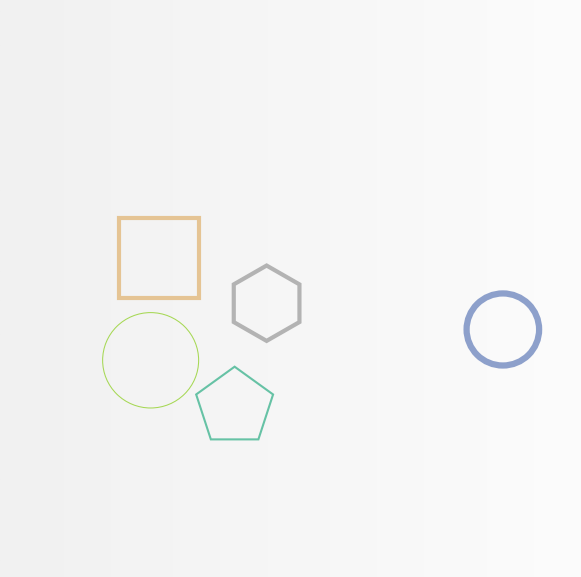[{"shape": "pentagon", "thickness": 1, "radius": 0.35, "center": [0.404, 0.295]}, {"shape": "circle", "thickness": 3, "radius": 0.31, "center": [0.865, 0.429]}, {"shape": "circle", "thickness": 0.5, "radius": 0.41, "center": [0.259, 0.375]}, {"shape": "square", "thickness": 2, "radius": 0.34, "center": [0.274, 0.552]}, {"shape": "hexagon", "thickness": 2, "radius": 0.33, "center": [0.459, 0.474]}]